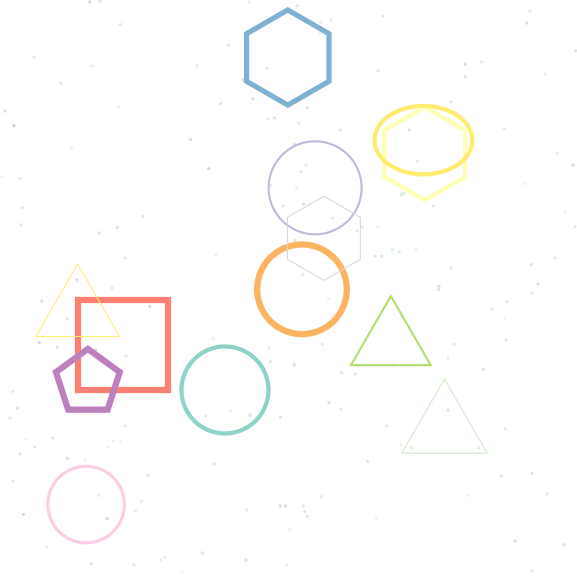[{"shape": "circle", "thickness": 2, "radius": 0.38, "center": [0.39, 0.324]}, {"shape": "hexagon", "thickness": 2, "radius": 0.4, "center": [0.735, 0.733]}, {"shape": "circle", "thickness": 1, "radius": 0.4, "center": [0.546, 0.674]}, {"shape": "square", "thickness": 3, "radius": 0.39, "center": [0.213, 0.402]}, {"shape": "hexagon", "thickness": 2.5, "radius": 0.41, "center": [0.498, 0.9]}, {"shape": "circle", "thickness": 3, "radius": 0.39, "center": [0.523, 0.498]}, {"shape": "triangle", "thickness": 1, "radius": 0.4, "center": [0.677, 0.407]}, {"shape": "circle", "thickness": 1.5, "radius": 0.33, "center": [0.149, 0.125]}, {"shape": "hexagon", "thickness": 0.5, "radius": 0.36, "center": [0.561, 0.587]}, {"shape": "pentagon", "thickness": 3, "radius": 0.29, "center": [0.152, 0.337]}, {"shape": "triangle", "thickness": 0.5, "radius": 0.43, "center": [0.77, 0.257]}, {"shape": "triangle", "thickness": 0.5, "radius": 0.42, "center": [0.134, 0.458]}, {"shape": "oval", "thickness": 2, "radius": 0.42, "center": [0.733, 0.756]}]